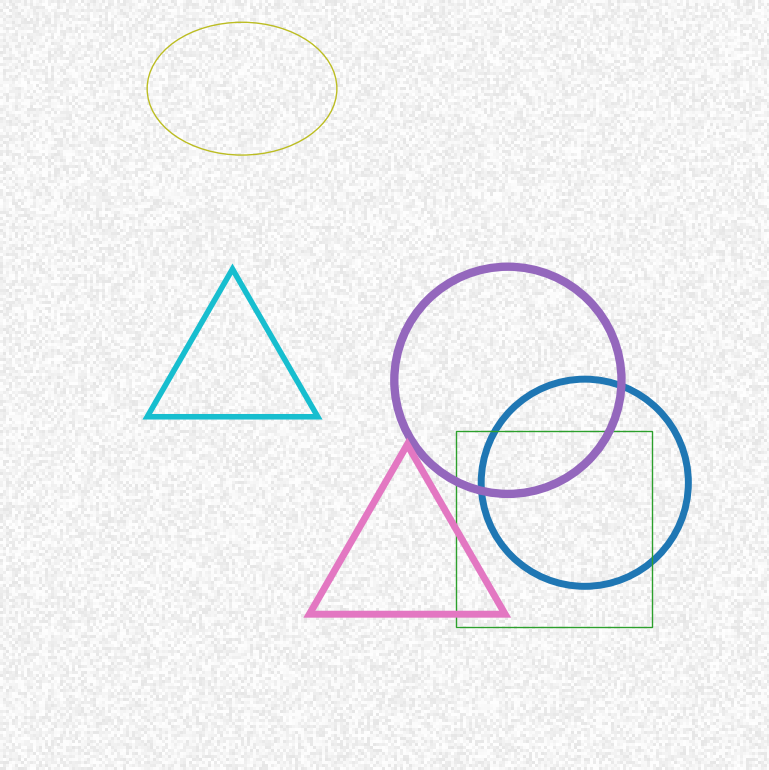[{"shape": "circle", "thickness": 2.5, "radius": 0.67, "center": [0.759, 0.373]}, {"shape": "square", "thickness": 0.5, "radius": 0.63, "center": [0.719, 0.313]}, {"shape": "circle", "thickness": 3, "radius": 0.74, "center": [0.66, 0.506]}, {"shape": "triangle", "thickness": 2.5, "radius": 0.73, "center": [0.529, 0.276]}, {"shape": "oval", "thickness": 0.5, "radius": 0.62, "center": [0.314, 0.885]}, {"shape": "triangle", "thickness": 2, "radius": 0.64, "center": [0.302, 0.523]}]